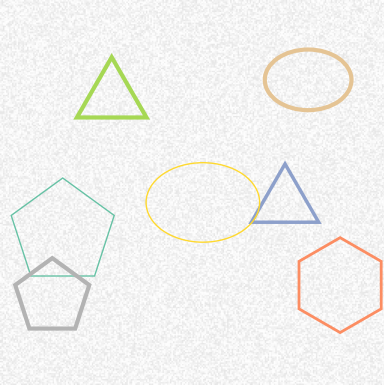[{"shape": "pentagon", "thickness": 1, "radius": 0.7, "center": [0.163, 0.397]}, {"shape": "hexagon", "thickness": 2, "radius": 0.62, "center": [0.883, 0.259]}, {"shape": "triangle", "thickness": 2.5, "radius": 0.5, "center": [0.74, 0.473]}, {"shape": "triangle", "thickness": 3, "radius": 0.52, "center": [0.29, 0.747]}, {"shape": "oval", "thickness": 1, "radius": 0.74, "center": [0.527, 0.474]}, {"shape": "oval", "thickness": 3, "radius": 0.56, "center": [0.8, 0.793]}, {"shape": "pentagon", "thickness": 3, "radius": 0.51, "center": [0.136, 0.228]}]